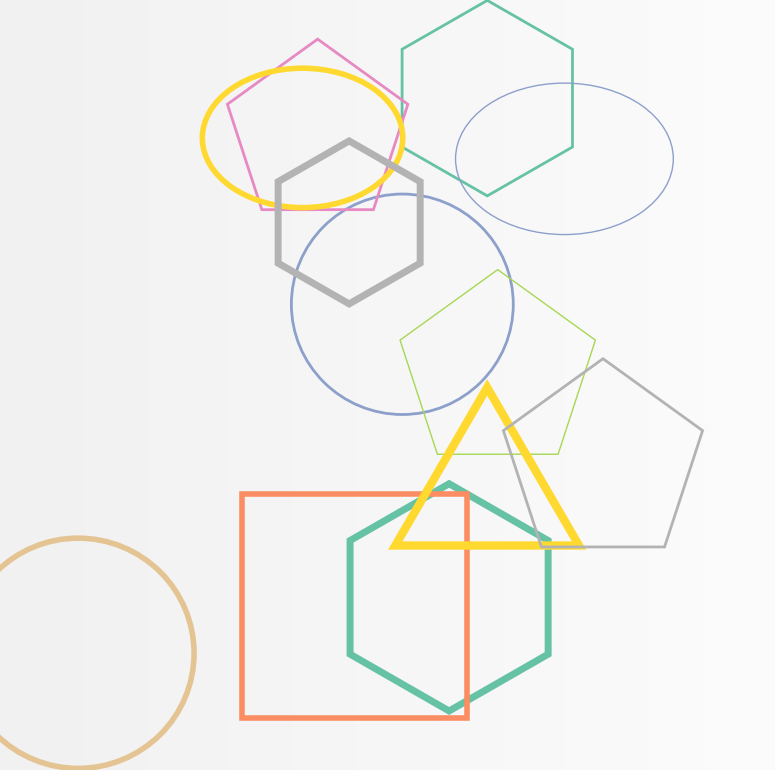[{"shape": "hexagon", "thickness": 2.5, "radius": 0.74, "center": [0.58, 0.224]}, {"shape": "hexagon", "thickness": 1, "radius": 0.63, "center": [0.629, 0.873]}, {"shape": "square", "thickness": 2, "radius": 0.73, "center": [0.457, 0.213]}, {"shape": "circle", "thickness": 1, "radius": 0.72, "center": [0.519, 0.605]}, {"shape": "oval", "thickness": 0.5, "radius": 0.7, "center": [0.728, 0.794]}, {"shape": "pentagon", "thickness": 1, "radius": 0.61, "center": [0.41, 0.827]}, {"shape": "pentagon", "thickness": 0.5, "radius": 0.66, "center": [0.642, 0.517]}, {"shape": "oval", "thickness": 2, "radius": 0.65, "center": [0.39, 0.821]}, {"shape": "triangle", "thickness": 3, "radius": 0.68, "center": [0.629, 0.36]}, {"shape": "circle", "thickness": 2, "radius": 0.75, "center": [0.101, 0.152]}, {"shape": "pentagon", "thickness": 1, "radius": 0.68, "center": [0.778, 0.399]}, {"shape": "hexagon", "thickness": 2.5, "radius": 0.53, "center": [0.451, 0.711]}]